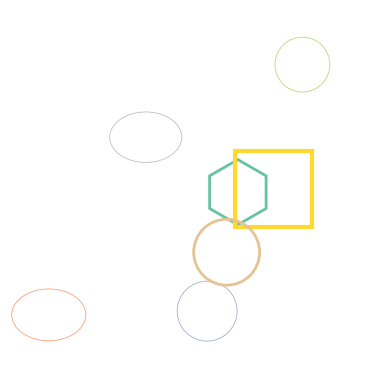[{"shape": "hexagon", "thickness": 2, "radius": 0.42, "center": [0.618, 0.501]}, {"shape": "oval", "thickness": 0.5, "radius": 0.48, "center": [0.127, 0.182]}, {"shape": "circle", "thickness": 0.5, "radius": 0.39, "center": [0.538, 0.192]}, {"shape": "circle", "thickness": 0.5, "radius": 0.36, "center": [0.785, 0.832]}, {"shape": "square", "thickness": 3, "radius": 0.49, "center": [0.71, 0.508]}, {"shape": "circle", "thickness": 2, "radius": 0.43, "center": [0.589, 0.345]}, {"shape": "oval", "thickness": 0.5, "radius": 0.47, "center": [0.379, 0.644]}]